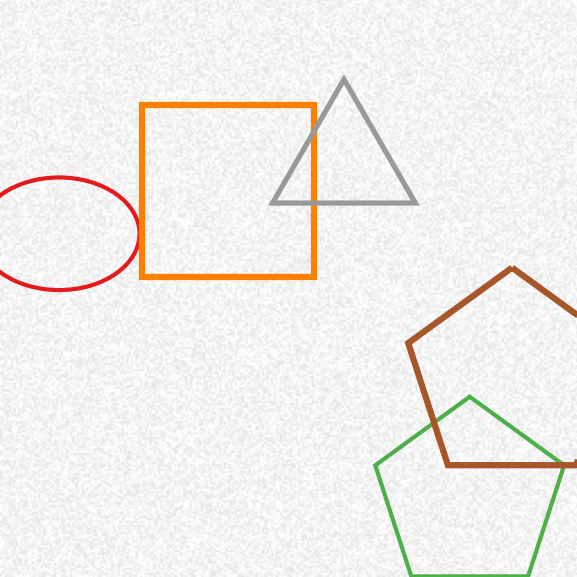[{"shape": "oval", "thickness": 2, "radius": 0.7, "center": [0.102, 0.594]}, {"shape": "pentagon", "thickness": 2, "radius": 0.86, "center": [0.813, 0.14]}, {"shape": "square", "thickness": 3, "radius": 0.75, "center": [0.395, 0.668]}, {"shape": "pentagon", "thickness": 3, "radius": 0.95, "center": [0.887, 0.347]}, {"shape": "triangle", "thickness": 2.5, "radius": 0.71, "center": [0.596, 0.719]}]